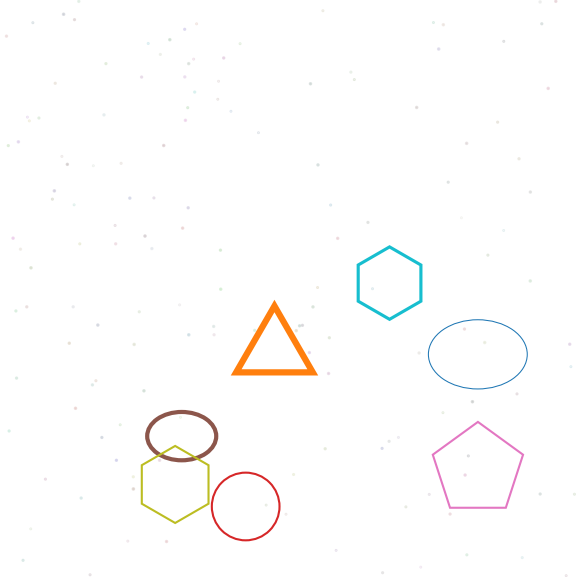[{"shape": "oval", "thickness": 0.5, "radius": 0.43, "center": [0.827, 0.386]}, {"shape": "triangle", "thickness": 3, "radius": 0.38, "center": [0.475, 0.393]}, {"shape": "circle", "thickness": 1, "radius": 0.29, "center": [0.425, 0.122]}, {"shape": "oval", "thickness": 2, "radius": 0.3, "center": [0.315, 0.244]}, {"shape": "pentagon", "thickness": 1, "radius": 0.41, "center": [0.828, 0.186]}, {"shape": "hexagon", "thickness": 1, "radius": 0.33, "center": [0.303, 0.16]}, {"shape": "hexagon", "thickness": 1.5, "radius": 0.31, "center": [0.675, 0.509]}]